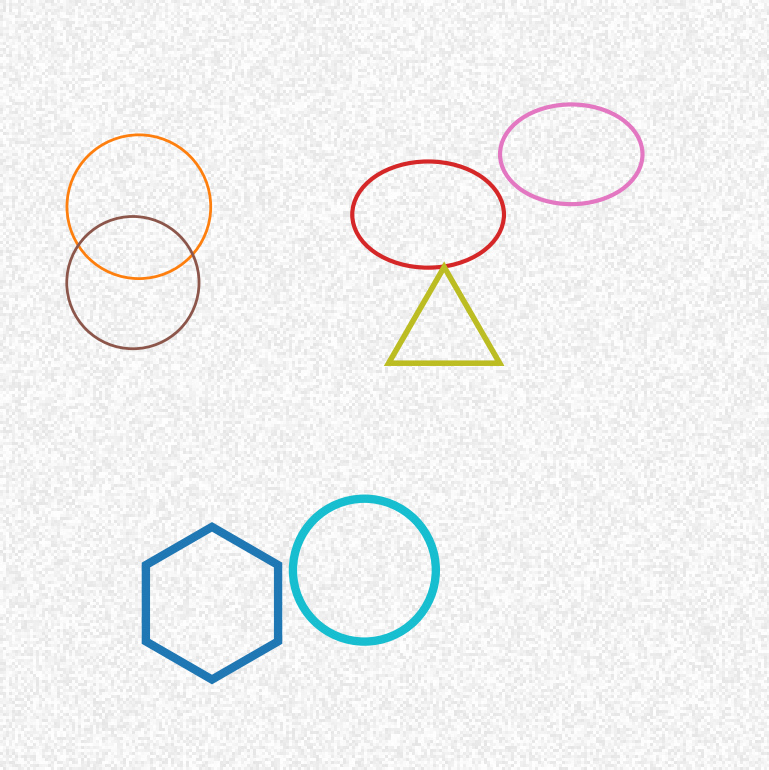[{"shape": "hexagon", "thickness": 3, "radius": 0.5, "center": [0.275, 0.217]}, {"shape": "circle", "thickness": 1, "radius": 0.47, "center": [0.18, 0.732]}, {"shape": "oval", "thickness": 1.5, "radius": 0.49, "center": [0.556, 0.721]}, {"shape": "circle", "thickness": 1, "radius": 0.43, "center": [0.173, 0.633]}, {"shape": "oval", "thickness": 1.5, "radius": 0.46, "center": [0.742, 0.8]}, {"shape": "triangle", "thickness": 2, "radius": 0.42, "center": [0.577, 0.57]}, {"shape": "circle", "thickness": 3, "radius": 0.46, "center": [0.473, 0.26]}]